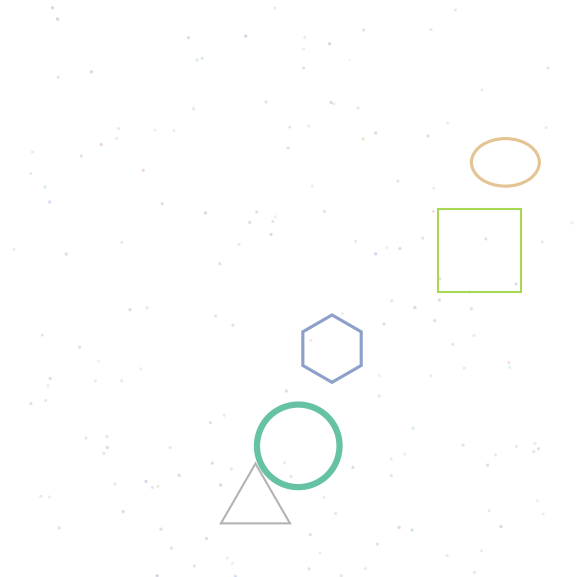[{"shape": "circle", "thickness": 3, "radius": 0.36, "center": [0.516, 0.227]}, {"shape": "hexagon", "thickness": 1.5, "radius": 0.29, "center": [0.575, 0.395]}, {"shape": "square", "thickness": 1, "radius": 0.36, "center": [0.831, 0.566]}, {"shape": "oval", "thickness": 1.5, "radius": 0.29, "center": [0.875, 0.718]}, {"shape": "triangle", "thickness": 1, "radius": 0.35, "center": [0.442, 0.127]}]